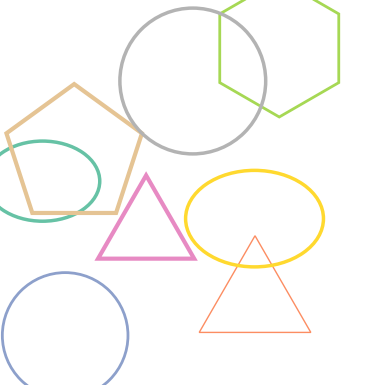[{"shape": "oval", "thickness": 2.5, "radius": 0.74, "center": [0.11, 0.53]}, {"shape": "triangle", "thickness": 1, "radius": 0.84, "center": [0.662, 0.22]}, {"shape": "circle", "thickness": 2, "radius": 0.82, "center": [0.169, 0.129]}, {"shape": "triangle", "thickness": 3, "radius": 0.72, "center": [0.38, 0.4]}, {"shape": "hexagon", "thickness": 2, "radius": 0.89, "center": [0.725, 0.875]}, {"shape": "oval", "thickness": 2.5, "radius": 0.9, "center": [0.661, 0.432]}, {"shape": "pentagon", "thickness": 3, "radius": 0.93, "center": [0.193, 0.597]}, {"shape": "circle", "thickness": 2.5, "radius": 0.95, "center": [0.501, 0.79]}]